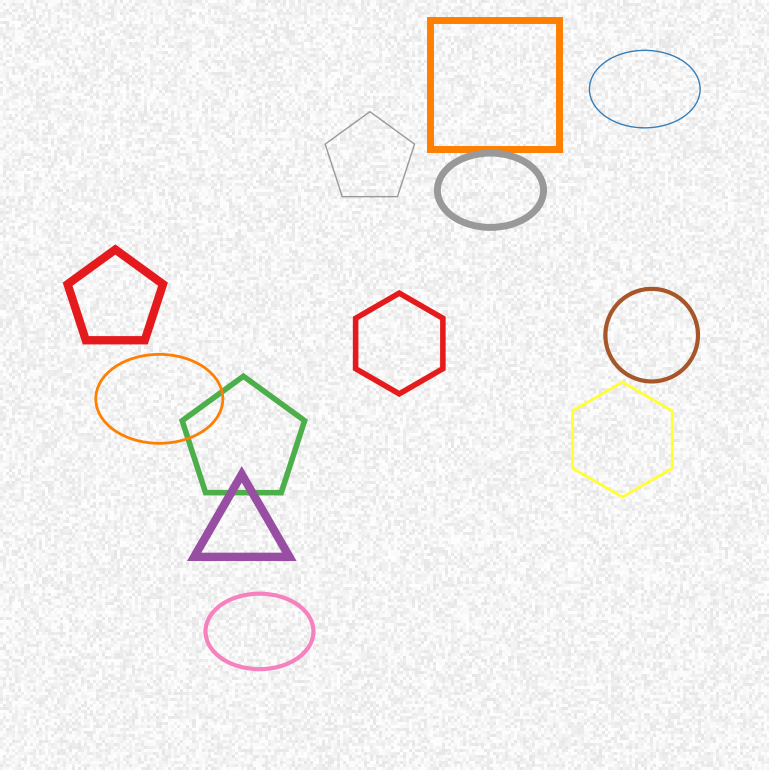[{"shape": "hexagon", "thickness": 2, "radius": 0.33, "center": [0.519, 0.554]}, {"shape": "pentagon", "thickness": 3, "radius": 0.33, "center": [0.15, 0.611]}, {"shape": "oval", "thickness": 0.5, "radius": 0.36, "center": [0.837, 0.884]}, {"shape": "pentagon", "thickness": 2, "radius": 0.42, "center": [0.316, 0.428]}, {"shape": "triangle", "thickness": 3, "radius": 0.36, "center": [0.314, 0.313]}, {"shape": "oval", "thickness": 1, "radius": 0.41, "center": [0.207, 0.482]}, {"shape": "square", "thickness": 2.5, "radius": 0.42, "center": [0.642, 0.89]}, {"shape": "hexagon", "thickness": 1, "radius": 0.37, "center": [0.808, 0.429]}, {"shape": "circle", "thickness": 1.5, "radius": 0.3, "center": [0.846, 0.565]}, {"shape": "oval", "thickness": 1.5, "radius": 0.35, "center": [0.337, 0.18]}, {"shape": "oval", "thickness": 2.5, "radius": 0.34, "center": [0.637, 0.753]}, {"shape": "pentagon", "thickness": 0.5, "radius": 0.31, "center": [0.48, 0.794]}]